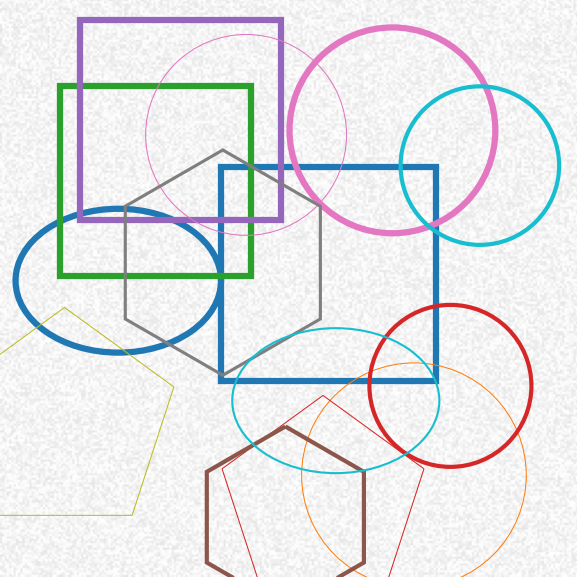[{"shape": "square", "thickness": 3, "radius": 0.93, "center": [0.568, 0.525]}, {"shape": "oval", "thickness": 3, "radius": 0.89, "center": [0.205, 0.513]}, {"shape": "circle", "thickness": 0.5, "radius": 0.97, "center": [0.717, 0.176]}, {"shape": "square", "thickness": 3, "radius": 0.82, "center": [0.269, 0.685]}, {"shape": "circle", "thickness": 2, "radius": 0.7, "center": [0.78, 0.331]}, {"shape": "pentagon", "thickness": 0.5, "radius": 0.92, "center": [0.559, 0.131]}, {"shape": "square", "thickness": 3, "radius": 0.87, "center": [0.312, 0.791]}, {"shape": "hexagon", "thickness": 2, "radius": 0.79, "center": [0.494, 0.104]}, {"shape": "circle", "thickness": 3, "radius": 0.89, "center": [0.68, 0.773]}, {"shape": "circle", "thickness": 0.5, "radius": 0.87, "center": [0.426, 0.766]}, {"shape": "hexagon", "thickness": 1.5, "radius": 0.98, "center": [0.386, 0.544]}, {"shape": "pentagon", "thickness": 0.5, "radius": 1.0, "center": [0.112, 0.268]}, {"shape": "oval", "thickness": 1, "radius": 0.9, "center": [0.581, 0.305]}, {"shape": "circle", "thickness": 2, "radius": 0.69, "center": [0.831, 0.712]}]